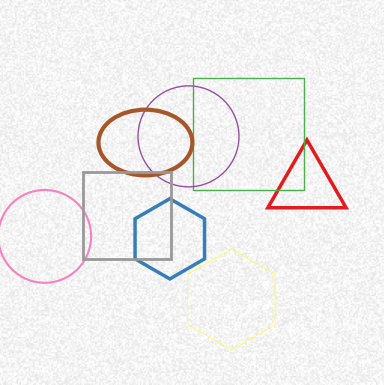[{"shape": "triangle", "thickness": 2.5, "radius": 0.59, "center": [0.797, 0.519]}, {"shape": "hexagon", "thickness": 2.5, "radius": 0.52, "center": [0.441, 0.38]}, {"shape": "square", "thickness": 1, "radius": 0.72, "center": [0.645, 0.652]}, {"shape": "circle", "thickness": 1, "radius": 0.66, "center": [0.49, 0.646]}, {"shape": "hexagon", "thickness": 0.5, "radius": 0.65, "center": [0.601, 0.222]}, {"shape": "oval", "thickness": 3, "radius": 0.61, "center": [0.378, 0.63]}, {"shape": "circle", "thickness": 1.5, "radius": 0.6, "center": [0.116, 0.386]}, {"shape": "square", "thickness": 2, "radius": 0.57, "center": [0.33, 0.44]}]